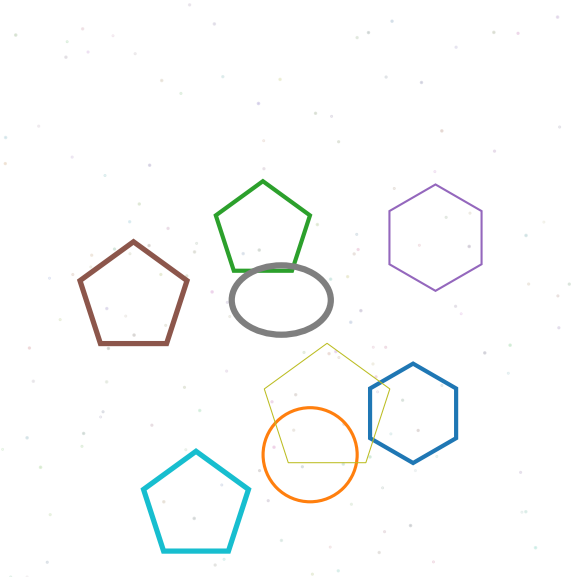[{"shape": "hexagon", "thickness": 2, "radius": 0.43, "center": [0.715, 0.283]}, {"shape": "circle", "thickness": 1.5, "radius": 0.41, "center": [0.537, 0.212]}, {"shape": "pentagon", "thickness": 2, "radius": 0.43, "center": [0.455, 0.6]}, {"shape": "hexagon", "thickness": 1, "radius": 0.46, "center": [0.754, 0.588]}, {"shape": "pentagon", "thickness": 2.5, "radius": 0.49, "center": [0.231, 0.483]}, {"shape": "oval", "thickness": 3, "radius": 0.43, "center": [0.487, 0.48]}, {"shape": "pentagon", "thickness": 0.5, "radius": 0.57, "center": [0.566, 0.29]}, {"shape": "pentagon", "thickness": 2.5, "radius": 0.48, "center": [0.339, 0.122]}]